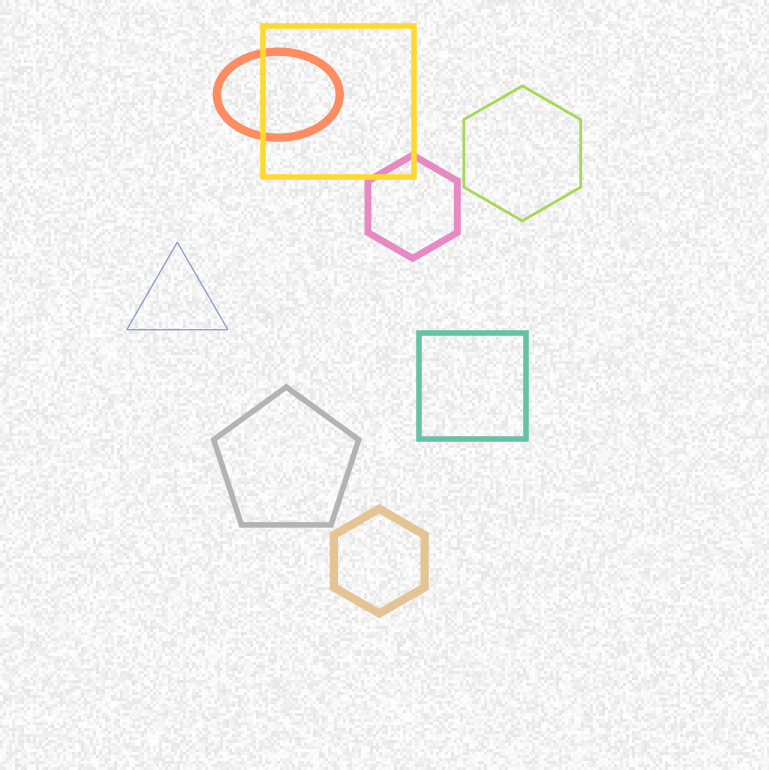[{"shape": "square", "thickness": 2, "radius": 0.34, "center": [0.614, 0.499]}, {"shape": "oval", "thickness": 3, "radius": 0.4, "center": [0.361, 0.877]}, {"shape": "triangle", "thickness": 0.5, "radius": 0.38, "center": [0.23, 0.61]}, {"shape": "hexagon", "thickness": 2.5, "radius": 0.33, "center": [0.536, 0.731]}, {"shape": "hexagon", "thickness": 1, "radius": 0.44, "center": [0.678, 0.801]}, {"shape": "square", "thickness": 2, "radius": 0.49, "center": [0.44, 0.868]}, {"shape": "hexagon", "thickness": 3, "radius": 0.34, "center": [0.493, 0.271]}, {"shape": "pentagon", "thickness": 2, "radius": 0.49, "center": [0.372, 0.398]}]